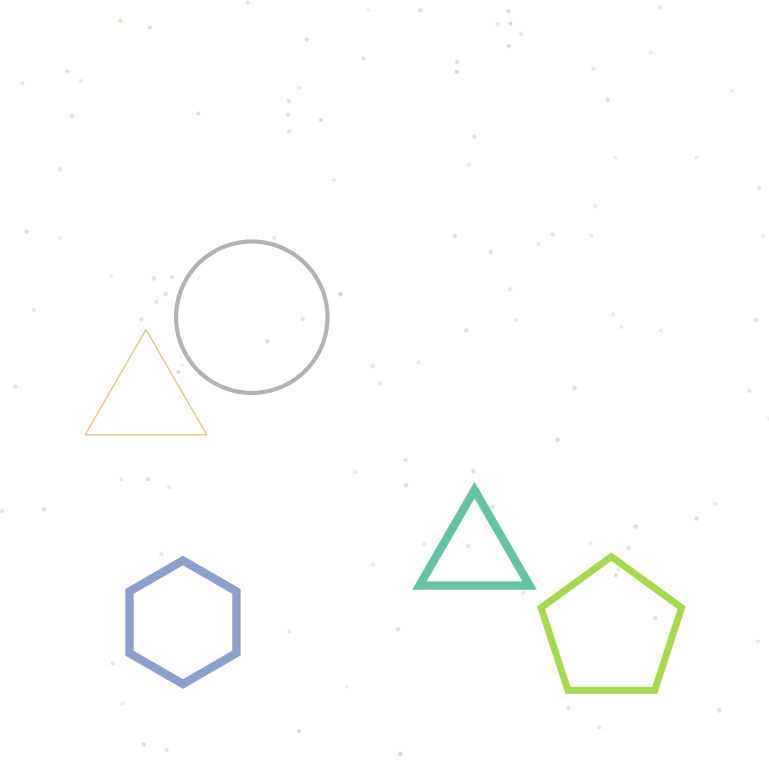[{"shape": "triangle", "thickness": 3, "radius": 0.41, "center": [0.616, 0.281]}, {"shape": "hexagon", "thickness": 3, "radius": 0.4, "center": [0.238, 0.192]}, {"shape": "pentagon", "thickness": 2.5, "radius": 0.48, "center": [0.794, 0.181]}, {"shape": "triangle", "thickness": 0.5, "radius": 0.46, "center": [0.19, 0.481]}, {"shape": "circle", "thickness": 1.5, "radius": 0.49, "center": [0.327, 0.588]}]